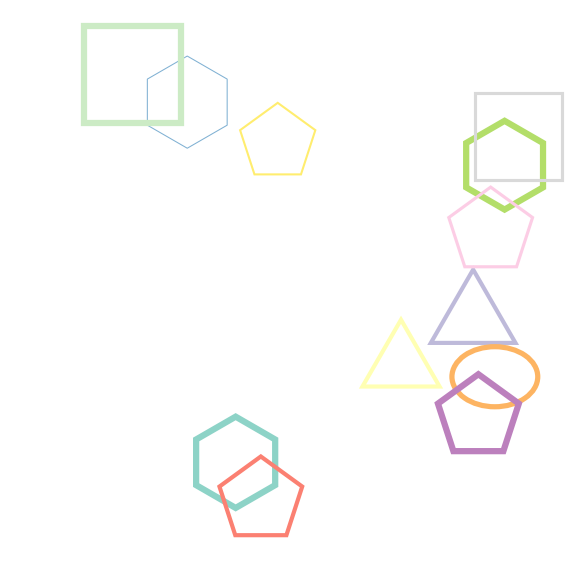[{"shape": "hexagon", "thickness": 3, "radius": 0.4, "center": [0.408, 0.199]}, {"shape": "triangle", "thickness": 2, "radius": 0.39, "center": [0.694, 0.368]}, {"shape": "triangle", "thickness": 2, "radius": 0.42, "center": [0.819, 0.448]}, {"shape": "pentagon", "thickness": 2, "radius": 0.38, "center": [0.452, 0.133]}, {"shape": "hexagon", "thickness": 0.5, "radius": 0.4, "center": [0.324, 0.822]}, {"shape": "oval", "thickness": 2.5, "radius": 0.37, "center": [0.857, 0.347]}, {"shape": "hexagon", "thickness": 3, "radius": 0.38, "center": [0.874, 0.713]}, {"shape": "pentagon", "thickness": 1.5, "radius": 0.38, "center": [0.85, 0.599]}, {"shape": "square", "thickness": 1.5, "radius": 0.38, "center": [0.898, 0.763]}, {"shape": "pentagon", "thickness": 3, "radius": 0.37, "center": [0.828, 0.277]}, {"shape": "square", "thickness": 3, "radius": 0.42, "center": [0.23, 0.87]}, {"shape": "pentagon", "thickness": 1, "radius": 0.34, "center": [0.481, 0.753]}]